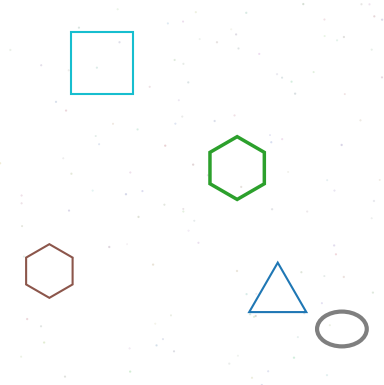[{"shape": "triangle", "thickness": 1.5, "radius": 0.43, "center": [0.721, 0.232]}, {"shape": "hexagon", "thickness": 2.5, "radius": 0.41, "center": [0.616, 0.564]}, {"shape": "hexagon", "thickness": 1.5, "radius": 0.35, "center": [0.128, 0.296]}, {"shape": "oval", "thickness": 3, "radius": 0.32, "center": [0.888, 0.146]}, {"shape": "square", "thickness": 1.5, "radius": 0.4, "center": [0.265, 0.836]}]